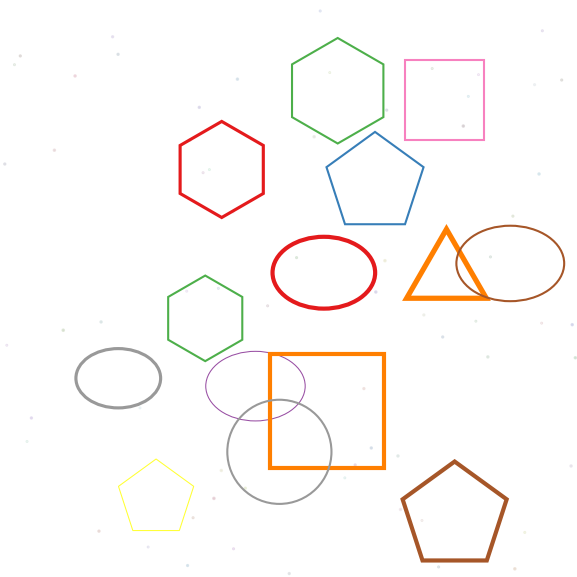[{"shape": "oval", "thickness": 2, "radius": 0.44, "center": [0.561, 0.527]}, {"shape": "hexagon", "thickness": 1.5, "radius": 0.42, "center": [0.384, 0.706]}, {"shape": "pentagon", "thickness": 1, "radius": 0.44, "center": [0.649, 0.682]}, {"shape": "hexagon", "thickness": 1, "radius": 0.46, "center": [0.585, 0.842]}, {"shape": "hexagon", "thickness": 1, "radius": 0.37, "center": [0.355, 0.448]}, {"shape": "oval", "thickness": 0.5, "radius": 0.43, "center": [0.442, 0.331]}, {"shape": "square", "thickness": 2, "radius": 0.49, "center": [0.566, 0.288]}, {"shape": "triangle", "thickness": 2.5, "radius": 0.4, "center": [0.773, 0.523]}, {"shape": "pentagon", "thickness": 0.5, "radius": 0.34, "center": [0.27, 0.136]}, {"shape": "pentagon", "thickness": 2, "radius": 0.47, "center": [0.787, 0.105]}, {"shape": "oval", "thickness": 1, "radius": 0.47, "center": [0.884, 0.543]}, {"shape": "square", "thickness": 1, "radius": 0.35, "center": [0.77, 0.826]}, {"shape": "oval", "thickness": 1.5, "radius": 0.37, "center": [0.205, 0.344]}, {"shape": "circle", "thickness": 1, "radius": 0.45, "center": [0.484, 0.217]}]